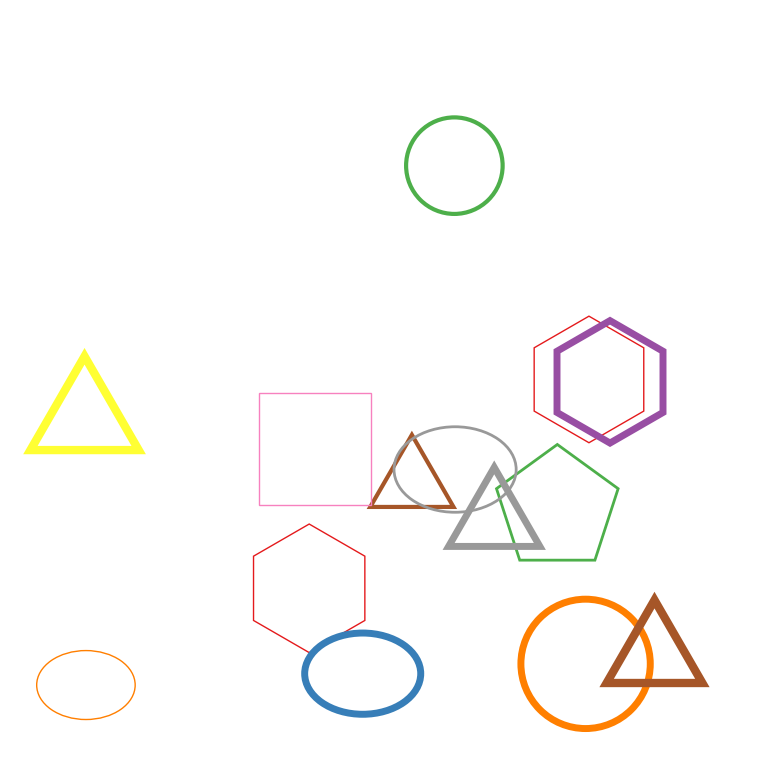[{"shape": "hexagon", "thickness": 0.5, "radius": 0.41, "center": [0.765, 0.507]}, {"shape": "hexagon", "thickness": 0.5, "radius": 0.42, "center": [0.402, 0.236]}, {"shape": "oval", "thickness": 2.5, "radius": 0.38, "center": [0.471, 0.125]}, {"shape": "pentagon", "thickness": 1, "radius": 0.42, "center": [0.724, 0.34]}, {"shape": "circle", "thickness": 1.5, "radius": 0.31, "center": [0.59, 0.785]}, {"shape": "hexagon", "thickness": 2.5, "radius": 0.4, "center": [0.792, 0.504]}, {"shape": "oval", "thickness": 0.5, "radius": 0.32, "center": [0.112, 0.11]}, {"shape": "circle", "thickness": 2.5, "radius": 0.42, "center": [0.761, 0.138]}, {"shape": "triangle", "thickness": 3, "radius": 0.41, "center": [0.11, 0.456]}, {"shape": "triangle", "thickness": 1.5, "radius": 0.31, "center": [0.535, 0.373]}, {"shape": "triangle", "thickness": 3, "radius": 0.36, "center": [0.85, 0.149]}, {"shape": "square", "thickness": 0.5, "radius": 0.36, "center": [0.409, 0.417]}, {"shape": "triangle", "thickness": 2.5, "radius": 0.34, "center": [0.642, 0.325]}, {"shape": "oval", "thickness": 1, "radius": 0.4, "center": [0.591, 0.39]}]